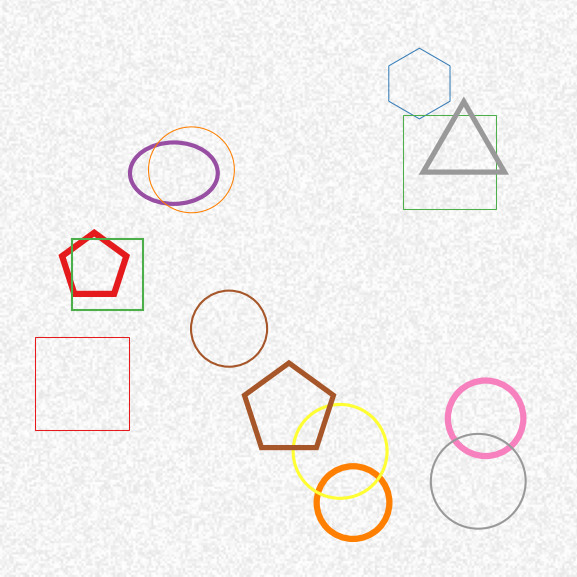[{"shape": "pentagon", "thickness": 3, "radius": 0.29, "center": [0.163, 0.538]}, {"shape": "square", "thickness": 0.5, "radius": 0.41, "center": [0.142, 0.335]}, {"shape": "hexagon", "thickness": 0.5, "radius": 0.31, "center": [0.726, 0.854]}, {"shape": "square", "thickness": 1, "radius": 0.3, "center": [0.186, 0.524]}, {"shape": "square", "thickness": 0.5, "radius": 0.4, "center": [0.778, 0.719]}, {"shape": "oval", "thickness": 2, "radius": 0.38, "center": [0.301, 0.699]}, {"shape": "circle", "thickness": 0.5, "radius": 0.37, "center": [0.332, 0.705]}, {"shape": "circle", "thickness": 3, "radius": 0.31, "center": [0.611, 0.129]}, {"shape": "circle", "thickness": 1.5, "radius": 0.41, "center": [0.589, 0.218]}, {"shape": "pentagon", "thickness": 2.5, "radius": 0.4, "center": [0.5, 0.29]}, {"shape": "circle", "thickness": 1, "radius": 0.33, "center": [0.397, 0.43]}, {"shape": "circle", "thickness": 3, "radius": 0.33, "center": [0.841, 0.275]}, {"shape": "circle", "thickness": 1, "radius": 0.41, "center": [0.828, 0.166]}, {"shape": "triangle", "thickness": 2.5, "radius": 0.41, "center": [0.803, 0.742]}]